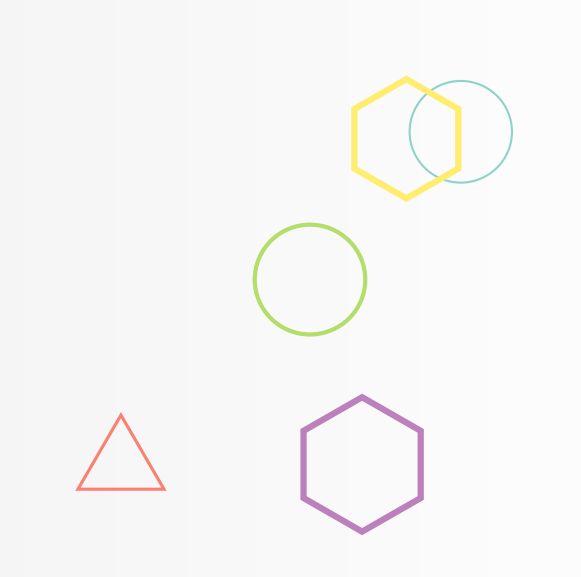[{"shape": "circle", "thickness": 1, "radius": 0.44, "center": [0.793, 0.771]}, {"shape": "triangle", "thickness": 1.5, "radius": 0.43, "center": [0.208, 0.195]}, {"shape": "circle", "thickness": 2, "radius": 0.48, "center": [0.533, 0.515]}, {"shape": "hexagon", "thickness": 3, "radius": 0.58, "center": [0.623, 0.195]}, {"shape": "hexagon", "thickness": 3, "radius": 0.52, "center": [0.699, 0.759]}]